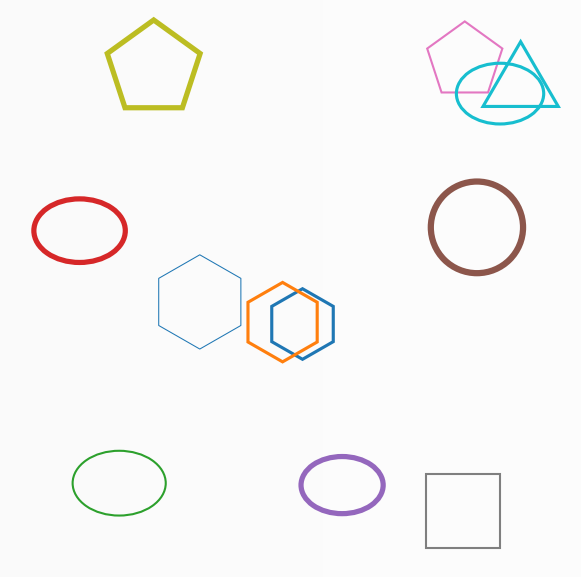[{"shape": "hexagon", "thickness": 0.5, "radius": 0.41, "center": [0.344, 0.476]}, {"shape": "hexagon", "thickness": 1.5, "radius": 0.31, "center": [0.52, 0.438]}, {"shape": "hexagon", "thickness": 1.5, "radius": 0.34, "center": [0.486, 0.441]}, {"shape": "oval", "thickness": 1, "radius": 0.4, "center": [0.205, 0.162]}, {"shape": "oval", "thickness": 2.5, "radius": 0.39, "center": [0.137, 0.6]}, {"shape": "oval", "thickness": 2.5, "radius": 0.35, "center": [0.589, 0.159]}, {"shape": "circle", "thickness": 3, "radius": 0.4, "center": [0.821, 0.605]}, {"shape": "pentagon", "thickness": 1, "radius": 0.34, "center": [0.8, 0.894]}, {"shape": "square", "thickness": 1, "radius": 0.32, "center": [0.797, 0.114]}, {"shape": "pentagon", "thickness": 2.5, "radius": 0.42, "center": [0.264, 0.881]}, {"shape": "oval", "thickness": 1.5, "radius": 0.38, "center": [0.86, 0.837]}, {"shape": "triangle", "thickness": 1.5, "radius": 0.37, "center": [0.896, 0.852]}]